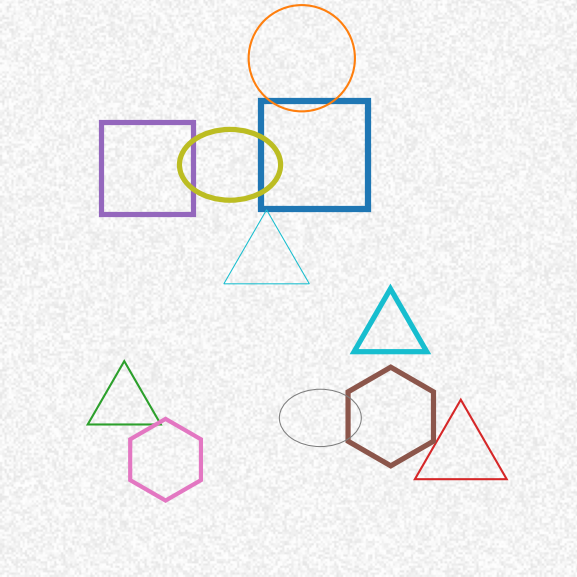[{"shape": "square", "thickness": 3, "radius": 0.46, "center": [0.544, 0.731]}, {"shape": "circle", "thickness": 1, "radius": 0.46, "center": [0.523, 0.898]}, {"shape": "triangle", "thickness": 1, "radius": 0.37, "center": [0.215, 0.301]}, {"shape": "triangle", "thickness": 1, "radius": 0.46, "center": [0.798, 0.215]}, {"shape": "square", "thickness": 2.5, "radius": 0.4, "center": [0.254, 0.709]}, {"shape": "hexagon", "thickness": 2.5, "radius": 0.43, "center": [0.677, 0.278]}, {"shape": "hexagon", "thickness": 2, "radius": 0.35, "center": [0.287, 0.203]}, {"shape": "oval", "thickness": 0.5, "radius": 0.35, "center": [0.555, 0.275]}, {"shape": "oval", "thickness": 2.5, "radius": 0.44, "center": [0.398, 0.714]}, {"shape": "triangle", "thickness": 2.5, "radius": 0.36, "center": [0.676, 0.426]}, {"shape": "triangle", "thickness": 0.5, "radius": 0.43, "center": [0.462, 0.55]}]